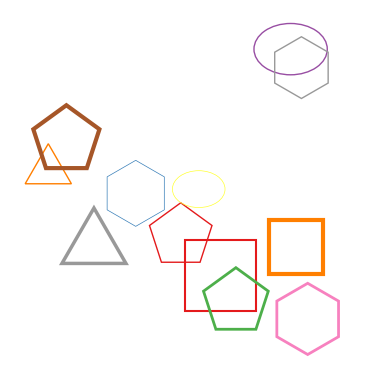[{"shape": "square", "thickness": 1.5, "radius": 0.46, "center": [0.572, 0.284]}, {"shape": "pentagon", "thickness": 1, "radius": 0.43, "center": [0.469, 0.388]}, {"shape": "hexagon", "thickness": 0.5, "radius": 0.43, "center": [0.353, 0.498]}, {"shape": "pentagon", "thickness": 2, "radius": 0.44, "center": [0.613, 0.216]}, {"shape": "oval", "thickness": 1, "radius": 0.48, "center": [0.755, 0.872]}, {"shape": "square", "thickness": 3, "radius": 0.35, "center": [0.769, 0.359]}, {"shape": "triangle", "thickness": 1, "radius": 0.35, "center": [0.125, 0.557]}, {"shape": "oval", "thickness": 0.5, "radius": 0.34, "center": [0.516, 0.509]}, {"shape": "pentagon", "thickness": 3, "radius": 0.45, "center": [0.172, 0.636]}, {"shape": "hexagon", "thickness": 2, "radius": 0.46, "center": [0.799, 0.172]}, {"shape": "hexagon", "thickness": 1, "radius": 0.4, "center": [0.783, 0.824]}, {"shape": "triangle", "thickness": 2.5, "radius": 0.48, "center": [0.244, 0.364]}]